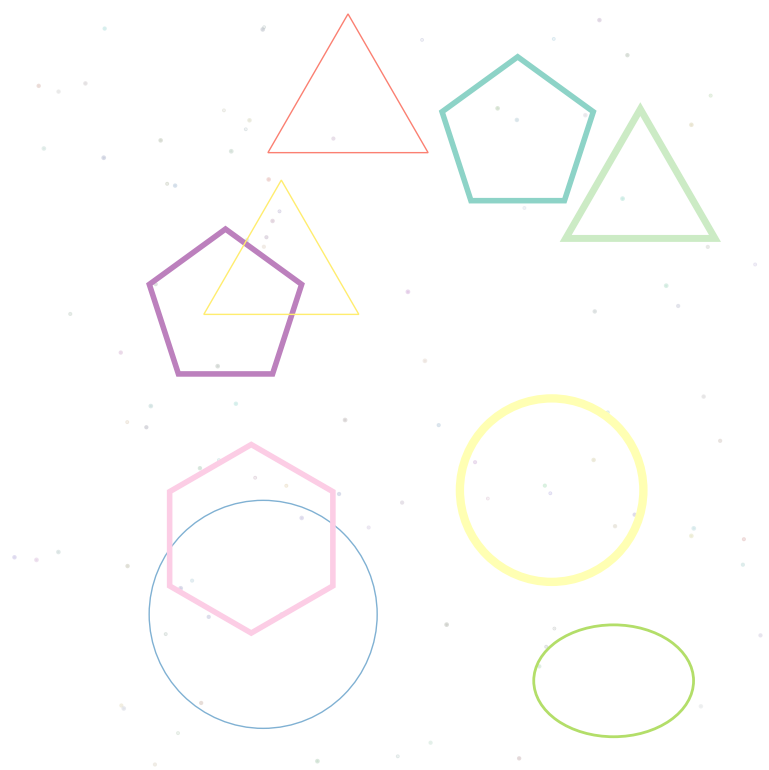[{"shape": "pentagon", "thickness": 2, "radius": 0.52, "center": [0.672, 0.823]}, {"shape": "circle", "thickness": 3, "radius": 0.6, "center": [0.716, 0.363]}, {"shape": "triangle", "thickness": 0.5, "radius": 0.6, "center": [0.452, 0.862]}, {"shape": "circle", "thickness": 0.5, "radius": 0.74, "center": [0.342, 0.202]}, {"shape": "oval", "thickness": 1, "radius": 0.52, "center": [0.797, 0.116]}, {"shape": "hexagon", "thickness": 2, "radius": 0.61, "center": [0.326, 0.3]}, {"shape": "pentagon", "thickness": 2, "radius": 0.52, "center": [0.293, 0.599]}, {"shape": "triangle", "thickness": 2.5, "radius": 0.56, "center": [0.832, 0.746]}, {"shape": "triangle", "thickness": 0.5, "radius": 0.58, "center": [0.365, 0.65]}]